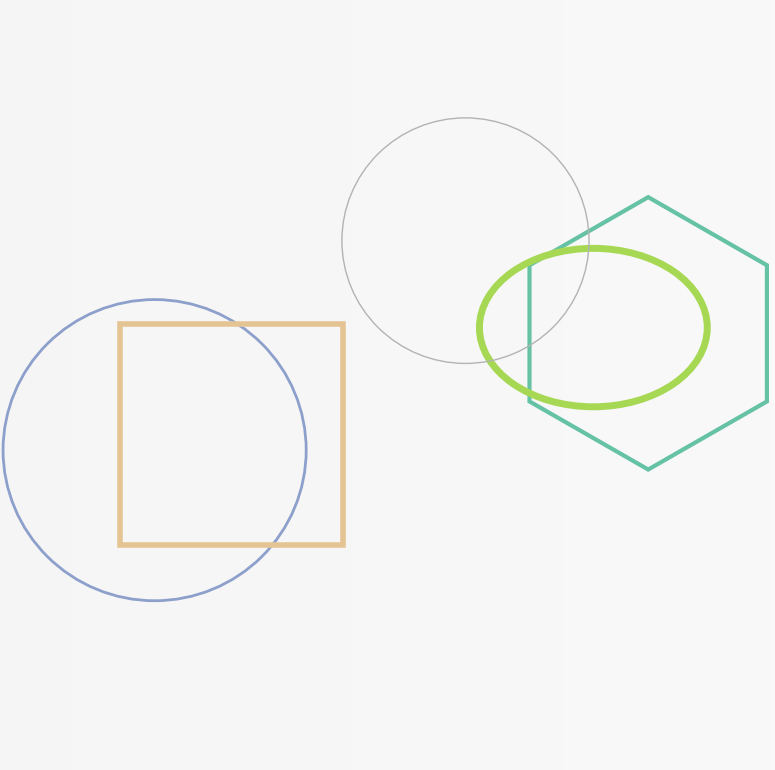[{"shape": "hexagon", "thickness": 1.5, "radius": 0.88, "center": [0.836, 0.567]}, {"shape": "circle", "thickness": 1, "radius": 0.98, "center": [0.2, 0.415]}, {"shape": "oval", "thickness": 2.5, "radius": 0.73, "center": [0.766, 0.575]}, {"shape": "square", "thickness": 2, "radius": 0.72, "center": [0.299, 0.436]}, {"shape": "circle", "thickness": 0.5, "radius": 0.8, "center": [0.601, 0.687]}]